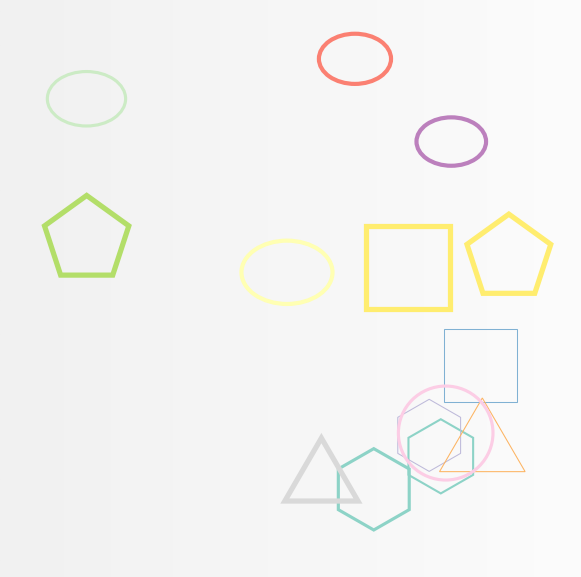[{"shape": "hexagon", "thickness": 1.5, "radius": 0.35, "center": [0.643, 0.152]}, {"shape": "hexagon", "thickness": 1, "radius": 0.32, "center": [0.758, 0.209]}, {"shape": "oval", "thickness": 2, "radius": 0.39, "center": [0.494, 0.528]}, {"shape": "hexagon", "thickness": 0.5, "radius": 0.31, "center": [0.738, 0.245]}, {"shape": "oval", "thickness": 2, "radius": 0.31, "center": [0.611, 0.897]}, {"shape": "square", "thickness": 0.5, "radius": 0.31, "center": [0.827, 0.366]}, {"shape": "triangle", "thickness": 0.5, "radius": 0.43, "center": [0.83, 0.225]}, {"shape": "pentagon", "thickness": 2.5, "radius": 0.38, "center": [0.149, 0.584]}, {"shape": "circle", "thickness": 1.5, "radius": 0.41, "center": [0.767, 0.249]}, {"shape": "triangle", "thickness": 2.5, "radius": 0.36, "center": [0.553, 0.168]}, {"shape": "oval", "thickness": 2, "radius": 0.3, "center": [0.776, 0.754]}, {"shape": "oval", "thickness": 1.5, "radius": 0.34, "center": [0.149, 0.828]}, {"shape": "square", "thickness": 2.5, "radius": 0.36, "center": [0.702, 0.536]}, {"shape": "pentagon", "thickness": 2.5, "radius": 0.38, "center": [0.875, 0.553]}]